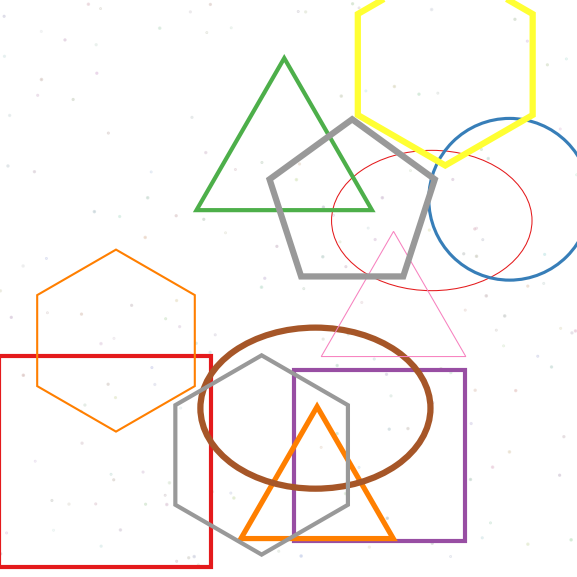[{"shape": "oval", "thickness": 0.5, "radius": 0.87, "center": [0.748, 0.617]}, {"shape": "square", "thickness": 2, "radius": 0.92, "center": [0.182, 0.2]}, {"shape": "circle", "thickness": 1.5, "radius": 0.7, "center": [0.882, 0.654]}, {"shape": "triangle", "thickness": 2, "radius": 0.88, "center": [0.492, 0.723]}, {"shape": "square", "thickness": 2, "radius": 0.74, "center": [0.658, 0.211]}, {"shape": "triangle", "thickness": 2.5, "radius": 0.76, "center": [0.549, 0.143]}, {"shape": "hexagon", "thickness": 1, "radius": 0.79, "center": [0.201, 0.409]}, {"shape": "hexagon", "thickness": 3, "radius": 0.87, "center": [0.771, 0.887]}, {"shape": "oval", "thickness": 3, "radius": 1.0, "center": [0.546, 0.292]}, {"shape": "triangle", "thickness": 0.5, "radius": 0.72, "center": [0.681, 0.454]}, {"shape": "pentagon", "thickness": 3, "radius": 0.75, "center": [0.61, 0.642]}, {"shape": "hexagon", "thickness": 2, "radius": 0.86, "center": [0.453, 0.211]}]